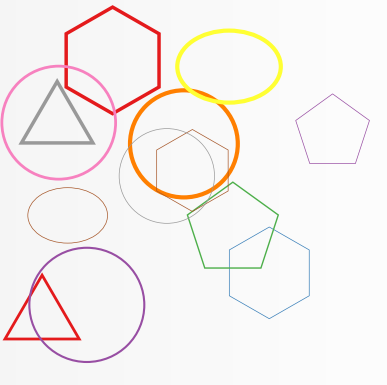[{"shape": "hexagon", "thickness": 2.5, "radius": 0.69, "center": [0.291, 0.843]}, {"shape": "triangle", "thickness": 2, "radius": 0.55, "center": [0.109, 0.175]}, {"shape": "hexagon", "thickness": 0.5, "radius": 0.6, "center": [0.695, 0.291]}, {"shape": "pentagon", "thickness": 1, "radius": 0.62, "center": [0.601, 0.404]}, {"shape": "circle", "thickness": 1.5, "radius": 0.74, "center": [0.224, 0.208]}, {"shape": "pentagon", "thickness": 0.5, "radius": 0.5, "center": [0.858, 0.656]}, {"shape": "circle", "thickness": 3, "radius": 0.7, "center": [0.475, 0.626]}, {"shape": "oval", "thickness": 3, "radius": 0.67, "center": [0.591, 0.827]}, {"shape": "oval", "thickness": 0.5, "radius": 0.51, "center": [0.175, 0.441]}, {"shape": "hexagon", "thickness": 0.5, "radius": 0.53, "center": [0.497, 0.557]}, {"shape": "circle", "thickness": 2, "radius": 0.73, "center": [0.152, 0.681]}, {"shape": "circle", "thickness": 0.5, "radius": 0.62, "center": [0.431, 0.543]}, {"shape": "triangle", "thickness": 2.5, "radius": 0.53, "center": [0.148, 0.682]}]